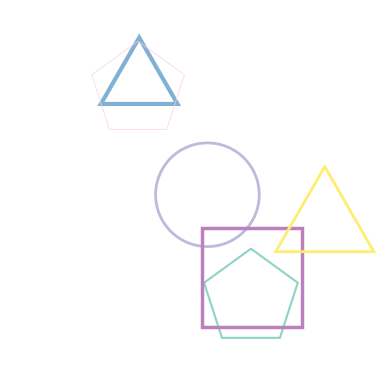[{"shape": "pentagon", "thickness": 1.5, "radius": 0.64, "center": [0.652, 0.226]}, {"shape": "circle", "thickness": 2, "radius": 0.67, "center": [0.539, 0.494]}, {"shape": "triangle", "thickness": 3, "radius": 0.57, "center": [0.362, 0.787]}, {"shape": "pentagon", "thickness": 0.5, "radius": 0.63, "center": [0.359, 0.767]}, {"shape": "square", "thickness": 2.5, "radius": 0.65, "center": [0.654, 0.279]}, {"shape": "triangle", "thickness": 2, "radius": 0.74, "center": [0.844, 0.42]}]